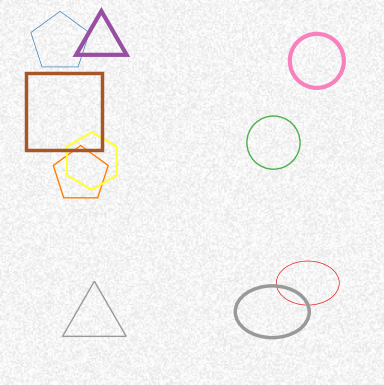[{"shape": "oval", "thickness": 0.5, "radius": 0.41, "center": [0.799, 0.265]}, {"shape": "pentagon", "thickness": 0.5, "radius": 0.4, "center": [0.156, 0.891]}, {"shape": "circle", "thickness": 1, "radius": 0.35, "center": [0.71, 0.63]}, {"shape": "triangle", "thickness": 3, "radius": 0.38, "center": [0.263, 0.895]}, {"shape": "pentagon", "thickness": 1, "radius": 0.38, "center": [0.21, 0.547]}, {"shape": "hexagon", "thickness": 1.5, "radius": 0.37, "center": [0.238, 0.582]}, {"shape": "square", "thickness": 2.5, "radius": 0.5, "center": [0.166, 0.71]}, {"shape": "circle", "thickness": 3, "radius": 0.35, "center": [0.823, 0.842]}, {"shape": "oval", "thickness": 2.5, "radius": 0.48, "center": [0.707, 0.19]}, {"shape": "triangle", "thickness": 1, "radius": 0.48, "center": [0.245, 0.174]}]